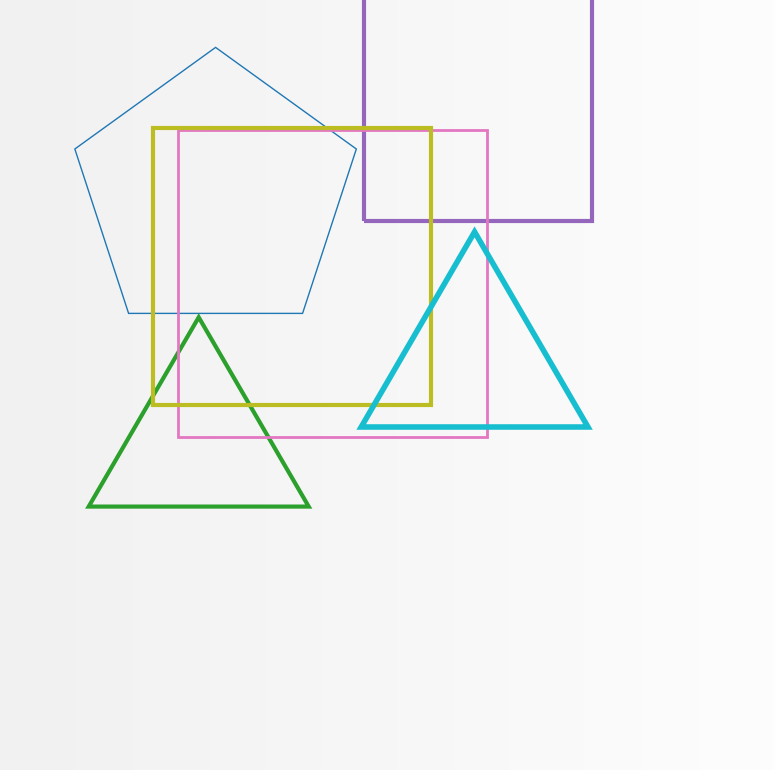[{"shape": "pentagon", "thickness": 0.5, "radius": 0.95, "center": [0.278, 0.747]}, {"shape": "triangle", "thickness": 1.5, "radius": 0.82, "center": [0.256, 0.424]}, {"shape": "square", "thickness": 1.5, "radius": 0.74, "center": [0.617, 0.86]}, {"shape": "square", "thickness": 1, "radius": 1.0, "center": [0.429, 0.632]}, {"shape": "square", "thickness": 1.5, "radius": 0.9, "center": [0.377, 0.654]}, {"shape": "triangle", "thickness": 2, "radius": 0.84, "center": [0.612, 0.53]}]